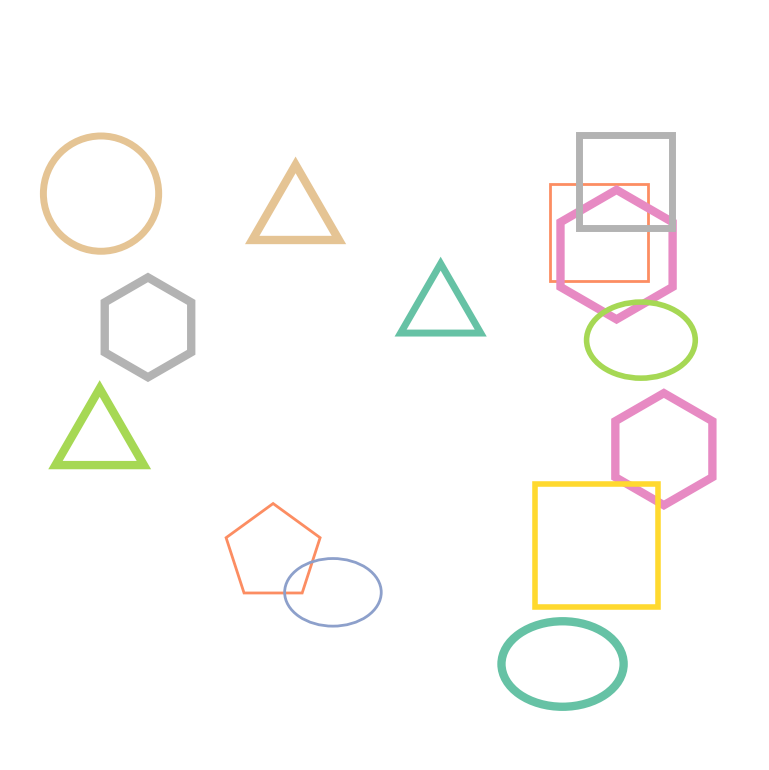[{"shape": "oval", "thickness": 3, "radius": 0.4, "center": [0.731, 0.138]}, {"shape": "triangle", "thickness": 2.5, "radius": 0.3, "center": [0.572, 0.597]}, {"shape": "square", "thickness": 1, "radius": 0.32, "center": [0.778, 0.698]}, {"shape": "pentagon", "thickness": 1, "radius": 0.32, "center": [0.355, 0.282]}, {"shape": "oval", "thickness": 1, "radius": 0.31, "center": [0.432, 0.231]}, {"shape": "hexagon", "thickness": 3, "radius": 0.42, "center": [0.801, 0.669]}, {"shape": "hexagon", "thickness": 3, "radius": 0.36, "center": [0.862, 0.417]}, {"shape": "oval", "thickness": 2, "radius": 0.35, "center": [0.832, 0.558]}, {"shape": "triangle", "thickness": 3, "radius": 0.33, "center": [0.129, 0.429]}, {"shape": "square", "thickness": 2, "radius": 0.4, "center": [0.775, 0.291]}, {"shape": "triangle", "thickness": 3, "radius": 0.33, "center": [0.384, 0.721]}, {"shape": "circle", "thickness": 2.5, "radius": 0.37, "center": [0.131, 0.749]}, {"shape": "hexagon", "thickness": 3, "radius": 0.32, "center": [0.192, 0.575]}, {"shape": "square", "thickness": 2.5, "radius": 0.3, "center": [0.812, 0.765]}]